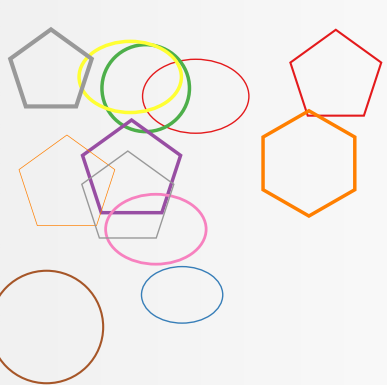[{"shape": "oval", "thickness": 1, "radius": 0.69, "center": [0.505, 0.75]}, {"shape": "pentagon", "thickness": 1.5, "radius": 0.62, "center": [0.867, 0.799]}, {"shape": "oval", "thickness": 1, "radius": 0.52, "center": [0.47, 0.234]}, {"shape": "circle", "thickness": 2.5, "radius": 0.56, "center": [0.376, 0.771]}, {"shape": "pentagon", "thickness": 2.5, "radius": 0.66, "center": [0.34, 0.555]}, {"shape": "pentagon", "thickness": 0.5, "radius": 0.65, "center": [0.173, 0.519]}, {"shape": "hexagon", "thickness": 2.5, "radius": 0.68, "center": [0.797, 0.576]}, {"shape": "oval", "thickness": 2.5, "radius": 0.66, "center": [0.336, 0.8]}, {"shape": "circle", "thickness": 1.5, "radius": 0.73, "center": [0.12, 0.151]}, {"shape": "oval", "thickness": 2, "radius": 0.65, "center": [0.402, 0.405]}, {"shape": "pentagon", "thickness": 1, "radius": 0.62, "center": [0.33, 0.483]}, {"shape": "pentagon", "thickness": 3, "radius": 0.55, "center": [0.132, 0.813]}]